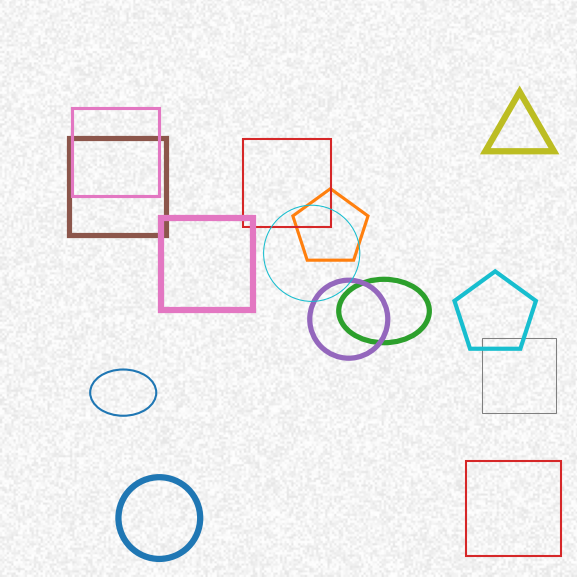[{"shape": "circle", "thickness": 3, "radius": 0.35, "center": [0.276, 0.102]}, {"shape": "oval", "thickness": 1, "radius": 0.29, "center": [0.213, 0.319]}, {"shape": "pentagon", "thickness": 1.5, "radius": 0.34, "center": [0.572, 0.604]}, {"shape": "oval", "thickness": 2.5, "radius": 0.39, "center": [0.665, 0.461]}, {"shape": "square", "thickness": 1, "radius": 0.38, "center": [0.498, 0.682]}, {"shape": "square", "thickness": 1, "radius": 0.41, "center": [0.89, 0.118]}, {"shape": "circle", "thickness": 2.5, "radius": 0.34, "center": [0.604, 0.446]}, {"shape": "square", "thickness": 2.5, "radius": 0.42, "center": [0.204, 0.676]}, {"shape": "square", "thickness": 3, "radius": 0.4, "center": [0.359, 0.542]}, {"shape": "square", "thickness": 1.5, "radius": 0.38, "center": [0.2, 0.736]}, {"shape": "square", "thickness": 0.5, "radius": 0.32, "center": [0.899, 0.349]}, {"shape": "triangle", "thickness": 3, "radius": 0.34, "center": [0.9, 0.772]}, {"shape": "pentagon", "thickness": 2, "radius": 0.37, "center": [0.857, 0.455]}, {"shape": "circle", "thickness": 0.5, "radius": 0.42, "center": [0.54, 0.561]}]